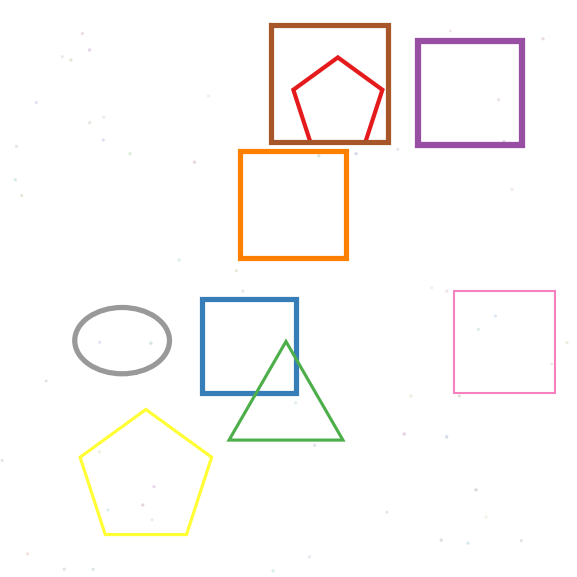[{"shape": "pentagon", "thickness": 2, "radius": 0.41, "center": [0.585, 0.819]}, {"shape": "square", "thickness": 2.5, "radius": 0.41, "center": [0.431, 0.4]}, {"shape": "triangle", "thickness": 1.5, "radius": 0.57, "center": [0.495, 0.294]}, {"shape": "square", "thickness": 3, "radius": 0.45, "center": [0.814, 0.838]}, {"shape": "square", "thickness": 2.5, "radius": 0.46, "center": [0.507, 0.645]}, {"shape": "pentagon", "thickness": 1.5, "radius": 0.6, "center": [0.253, 0.17]}, {"shape": "square", "thickness": 2.5, "radius": 0.51, "center": [0.57, 0.855]}, {"shape": "square", "thickness": 1, "radius": 0.44, "center": [0.874, 0.407]}, {"shape": "oval", "thickness": 2.5, "radius": 0.41, "center": [0.211, 0.409]}]